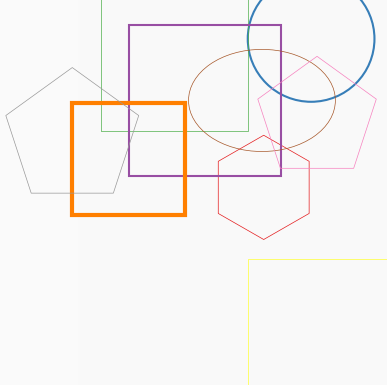[{"shape": "hexagon", "thickness": 0.5, "radius": 0.68, "center": [0.681, 0.513]}, {"shape": "circle", "thickness": 1.5, "radius": 0.82, "center": [0.803, 0.899]}, {"shape": "square", "thickness": 0.5, "radius": 0.95, "center": [0.451, 0.85]}, {"shape": "square", "thickness": 1.5, "radius": 0.98, "center": [0.529, 0.739]}, {"shape": "square", "thickness": 3, "radius": 0.73, "center": [0.332, 0.587]}, {"shape": "square", "thickness": 0.5, "radius": 0.92, "center": [0.823, 0.144]}, {"shape": "oval", "thickness": 0.5, "radius": 0.95, "center": [0.676, 0.739]}, {"shape": "pentagon", "thickness": 0.5, "radius": 0.8, "center": [0.818, 0.693]}, {"shape": "pentagon", "thickness": 0.5, "radius": 0.9, "center": [0.187, 0.644]}]